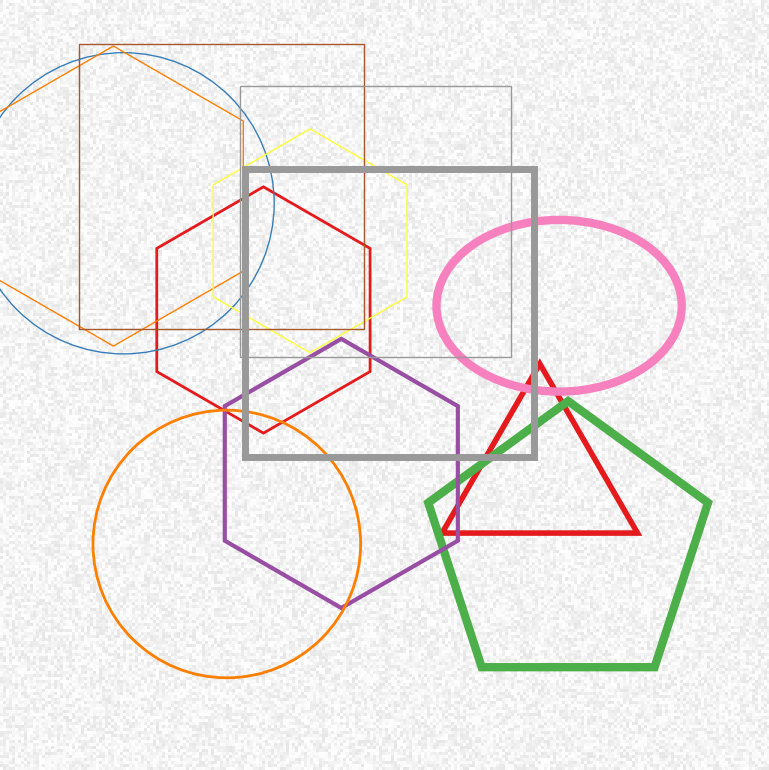[{"shape": "triangle", "thickness": 2, "radius": 0.73, "center": [0.701, 0.381]}, {"shape": "hexagon", "thickness": 1, "radius": 0.8, "center": [0.342, 0.597]}, {"shape": "circle", "thickness": 0.5, "radius": 0.98, "center": [0.16, 0.736]}, {"shape": "pentagon", "thickness": 3, "radius": 0.96, "center": [0.738, 0.288]}, {"shape": "hexagon", "thickness": 1.5, "radius": 0.87, "center": [0.443, 0.385]}, {"shape": "hexagon", "thickness": 0.5, "radius": 0.97, "center": [0.147, 0.745]}, {"shape": "circle", "thickness": 1, "radius": 0.87, "center": [0.295, 0.294]}, {"shape": "hexagon", "thickness": 0.5, "radius": 0.73, "center": [0.403, 0.687]}, {"shape": "square", "thickness": 0.5, "radius": 0.93, "center": [0.288, 0.758]}, {"shape": "oval", "thickness": 3, "radius": 0.8, "center": [0.726, 0.603]}, {"shape": "square", "thickness": 0.5, "radius": 0.88, "center": [0.488, 0.712]}, {"shape": "square", "thickness": 2.5, "radius": 0.94, "center": [0.506, 0.593]}]